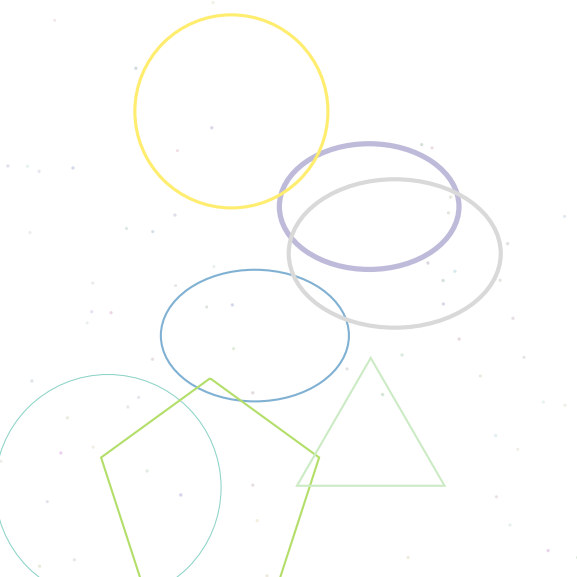[{"shape": "circle", "thickness": 0.5, "radius": 0.98, "center": [0.187, 0.155]}, {"shape": "oval", "thickness": 2.5, "radius": 0.78, "center": [0.639, 0.641]}, {"shape": "oval", "thickness": 1, "radius": 0.81, "center": [0.441, 0.418]}, {"shape": "pentagon", "thickness": 1, "radius": 0.99, "center": [0.364, 0.146]}, {"shape": "oval", "thickness": 2, "radius": 0.92, "center": [0.684, 0.56]}, {"shape": "triangle", "thickness": 1, "radius": 0.74, "center": [0.642, 0.232]}, {"shape": "circle", "thickness": 1.5, "radius": 0.84, "center": [0.401, 0.806]}]